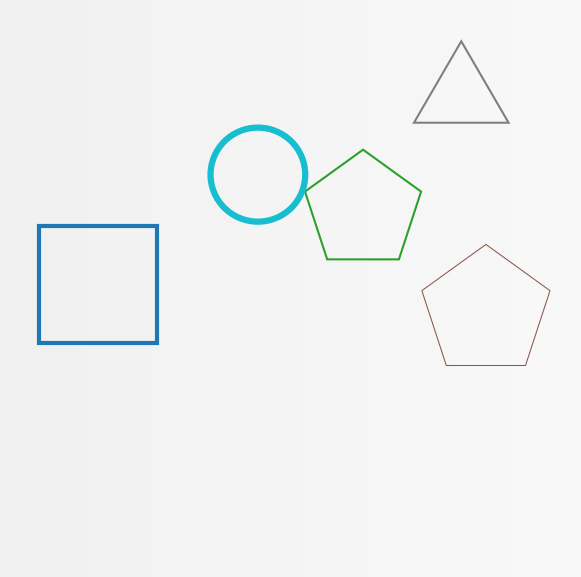[{"shape": "square", "thickness": 2, "radius": 0.51, "center": [0.169, 0.506]}, {"shape": "pentagon", "thickness": 1, "radius": 0.52, "center": [0.625, 0.635]}, {"shape": "pentagon", "thickness": 0.5, "radius": 0.58, "center": [0.836, 0.46]}, {"shape": "triangle", "thickness": 1, "radius": 0.47, "center": [0.794, 0.834]}, {"shape": "circle", "thickness": 3, "radius": 0.41, "center": [0.444, 0.697]}]